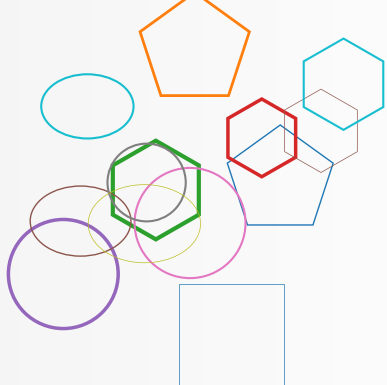[{"shape": "square", "thickness": 0.5, "radius": 0.68, "center": [0.598, 0.125]}, {"shape": "pentagon", "thickness": 1, "radius": 0.72, "center": [0.723, 0.532]}, {"shape": "pentagon", "thickness": 2, "radius": 0.74, "center": [0.503, 0.872]}, {"shape": "hexagon", "thickness": 3, "radius": 0.64, "center": [0.402, 0.506]}, {"shape": "hexagon", "thickness": 2.5, "radius": 0.5, "center": [0.676, 0.642]}, {"shape": "circle", "thickness": 2.5, "radius": 0.71, "center": [0.163, 0.288]}, {"shape": "oval", "thickness": 1, "radius": 0.65, "center": [0.208, 0.426]}, {"shape": "hexagon", "thickness": 0.5, "radius": 0.54, "center": [0.828, 0.66]}, {"shape": "circle", "thickness": 1.5, "radius": 0.72, "center": [0.49, 0.421]}, {"shape": "circle", "thickness": 1.5, "radius": 0.5, "center": [0.378, 0.526]}, {"shape": "oval", "thickness": 0.5, "radius": 0.72, "center": [0.373, 0.419]}, {"shape": "oval", "thickness": 1.5, "radius": 0.6, "center": [0.226, 0.724]}, {"shape": "hexagon", "thickness": 1.5, "radius": 0.59, "center": [0.886, 0.781]}]